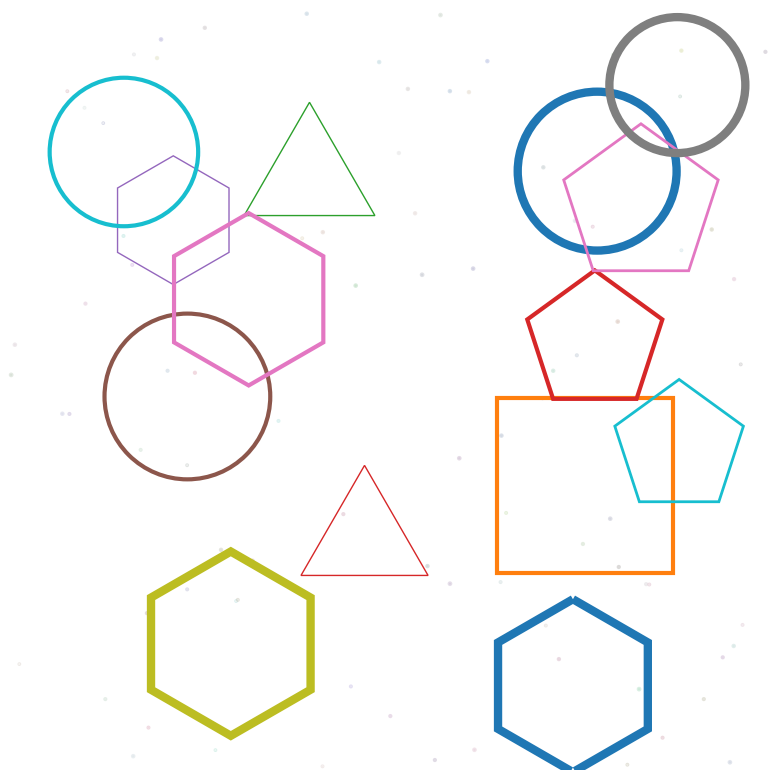[{"shape": "circle", "thickness": 3, "radius": 0.52, "center": [0.776, 0.778]}, {"shape": "hexagon", "thickness": 3, "radius": 0.56, "center": [0.744, 0.109]}, {"shape": "square", "thickness": 1.5, "radius": 0.57, "center": [0.76, 0.369]}, {"shape": "triangle", "thickness": 0.5, "radius": 0.49, "center": [0.402, 0.769]}, {"shape": "triangle", "thickness": 0.5, "radius": 0.48, "center": [0.473, 0.3]}, {"shape": "pentagon", "thickness": 1.5, "radius": 0.46, "center": [0.772, 0.557]}, {"shape": "hexagon", "thickness": 0.5, "radius": 0.42, "center": [0.225, 0.714]}, {"shape": "circle", "thickness": 1.5, "radius": 0.54, "center": [0.243, 0.485]}, {"shape": "hexagon", "thickness": 1.5, "radius": 0.56, "center": [0.323, 0.611]}, {"shape": "pentagon", "thickness": 1, "radius": 0.53, "center": [0.832, 0.734]}, {"shape": "circle", "thickness": 3, "radius": 0.44, "center": [0.88, 0.889]}, {"shape": "hexagon", "thickness": 3, "radius": 0.6, "center": [0.3, 0.164]}, {"shape": "circle", "thickness": 1.5, "radius": 0.48, "center": [0.161, 0.803]}, {"shape": "pentagon", "thickness": 1, "radius": 0.44, "center": [0.882, 0.419]}]